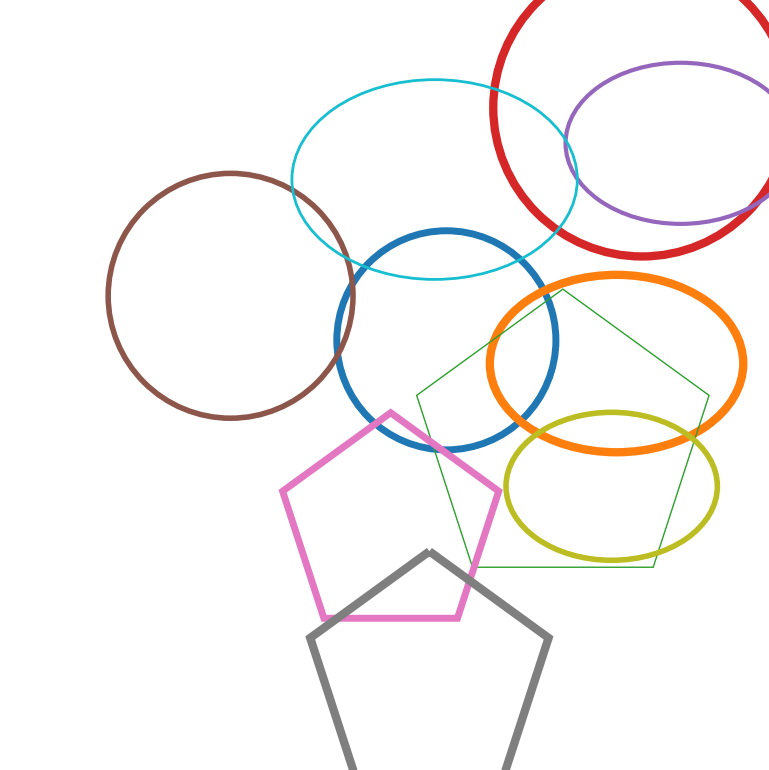[{"shape": "circle", "thickness": 2.5, "radius": 0.71, "center": [0.58, 0.558]}, {"shape": "oval", "thickness": 3, "radius": 0.82, "center": [0.801, 0.528]}, {"shape": "pentagon", "thickness": 0.5, "radius": 1.0, "center": [0.731, 0.425]}, {"shape": "circle", "thickness": 3, "radius": 0.97, "center": [0.834, 0.86]}, {"shape": "oval", "thickness": 1.5, "radius": 0.75, "center": [0.884, 0.814]}, {"shape": "circle", "thickness": 2, "radius": 0.79, "center": [0.299, 0.616]}, {"shape": "pentagon", "thickness": 2.5, "radius": 0.74, "center": [0.507, 0.316]}, {"shape": "pentagon", "thickness": 3, "radius": 0.81, "center": [0.558, 0.121]}, {"shape": "oval", "thickness": 2, "radius": 0.69, "center": [0.794, 0.368]}, {"shape": "oval", "thickness": 1, "radius": 0.93, "center": [0.564, 0.767]}]